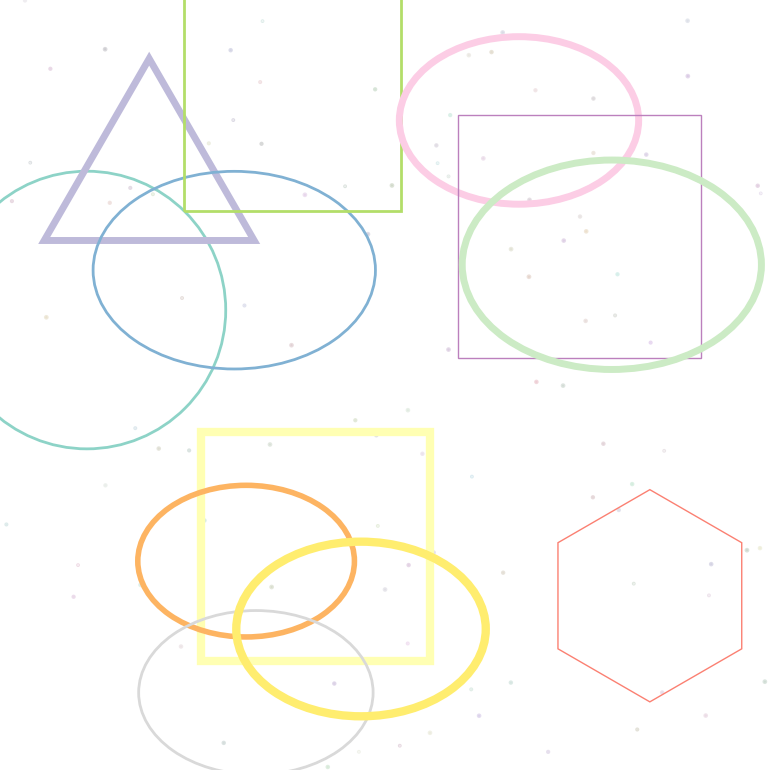[{"shape": "circle", "thickness": 1, "radius": 0.9, "center": [0.113, 0.597]}, {"shape": "square", "thickness": 3, "radius": 0.74, "center": [0.41, 0.291]}, {"shape": "triangle", "thickness": 2.5, "radius": 0.79, "center": [0.194, 0.766]}, {"shape": "hexagon", "thickness": 0.5, "radius": 0.69, "center": [0.844, 0.226]}, {"shape": "oval", "thickness": 1, "radius": 0.92, "center": [0.304, 0.649]}, {"shape": "oval", "thickness": 2, "radius": 0.7, "center": [0.32, 0.271]}, {"shape": "square", "thickness": 1, "radius": 0.71, "center": [0.38, 0.868]}, {"shape": "oval", "thickness": 2.5, "radius": 0.78, "center": [0.674, 0.844]}, {"shape": "oval", "thickness": 1, "radius": 0.76, "center": [0.332, 0.101]}, {"shape": "square", "thickness": 0.5, "radius": 0.79, "center": [0.752, 0.693]}, {"shape": "oval", "thickness": 2.5, "radius": 0.97, "center": [0.795, 0.656]}, {"shape": "oval", "thickness": 3, "radius": 0.81, "center": [0.469, 0.183]}]